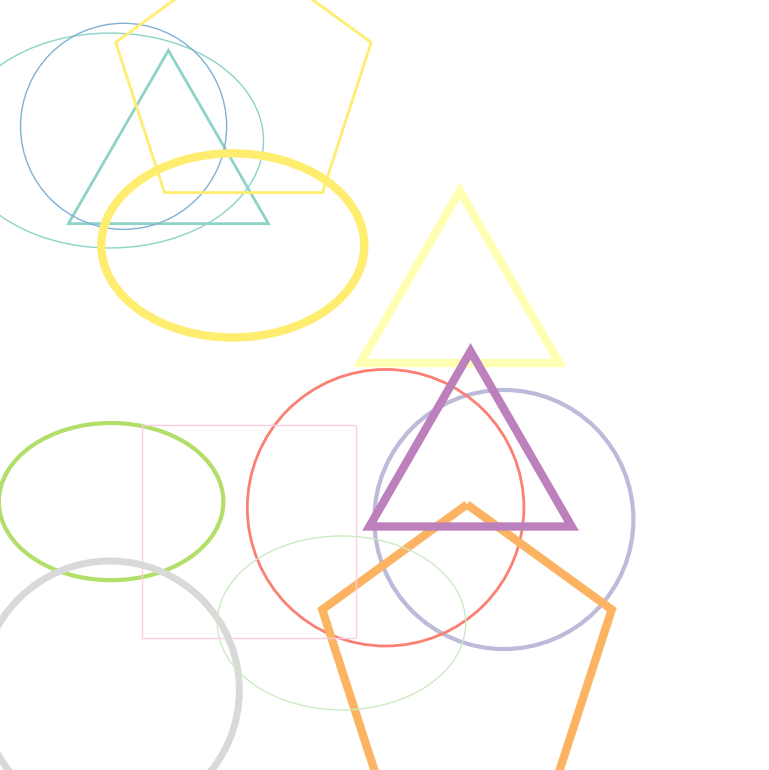[{"shape": "oval", "thickness": 0.5, "radius": 1.0, "center": [0.143, 0.818]}, {"shape": "triangle", "thickness": 1, "radius": 0.75, "center": [0.219, 0.785]}, {"shape": "triangle", "thickness": 3, "radius": 0.75, "center": [0.597, 0.603]}, {"shape": "circle", "thickness": 1.5, "radius": 0.84, "center": [0.654, 0.325]}, {"shape": "circle", "thickness": 1, "radius": 0.9, "center": [0.501, 0.341]}, {"shape": "circle", "thickness": 0.5, "radius": 0.67, "center": [0.161, 0.836]}, {"shape": "pentagon", "thickness": 3, "radius": 0.99, "center": [0.606, 0.147]}, {"shape": "oval", "thickness": 1.5, "radius": 0.73, "center": [0.144, 0.349]}, {"shape": "square", "thickness": 0.5, "radius": 0.69, "center": [0.324, 0.31]}, {"shape": "circle", "thickness": 2.5, "radius": 0.84, "center": [0.143, 0.104]}, {"shape": "triangle", "thickness": 3, "radius": 0.76, "center": [0.611, 0.392]}, {"shape": "oval", "thickness": 0.5, "radius": 0.81, "center": [0.444, 0.191]}, {"shape": "pentagon", "thickness": 1, "radius": 0.87, "center": [0.316, 0.891]}, {"shape": "oval", "thickness": 3, "radius": 0.85, "center": [0.302, 0.681]}]